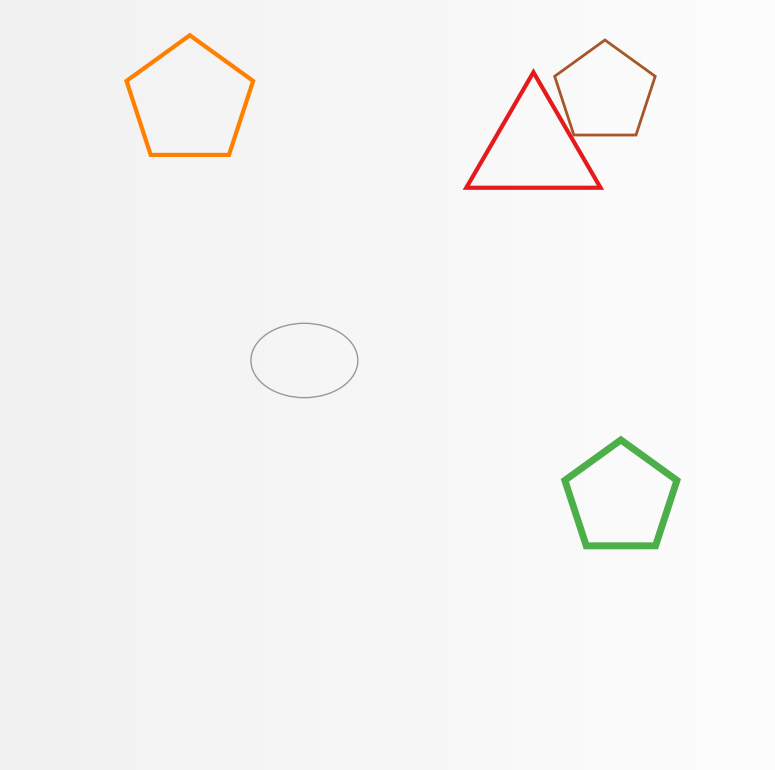[{"shape": "triangle", "thickness": 1.5, "radius": 0.5, "center": [0.688, 0.806]}, {"shape": "pentagon", "thickness": 2.5, "radius": 0.38, "center": [0.801, 0.353]}, {"shape": "pentagon", "thickness": 1.5, "radius": 0.43, "center": [0.245, 0.868]}, {"shape": "pentagon", "thickness": 1, "radius": 0.34, "center": [0.781, 0.88]}, {"shape": "oval", "thickness": 0.5, "radius": 0.34, "center": [0.393, 0.532]}]